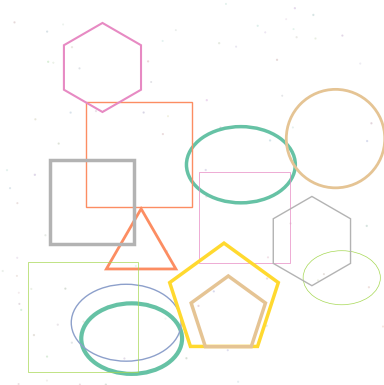[{"shape": "oval", "thickness": 3, "radius": 0.65, "center": [0.342, 0.12]}, {"shape": "oval", "thickness": 2.5, "radius": 0.71, "center": [0.626, 0.572]}, {"shape": "triangle", "thickness": 2, "radius": 0.52, "center": [0.367, 0.353]}, {"shape": "square", "thickness": 1, "radius": 0.69, "center": [0.362, 0.599]}, {"shape": "oval", "thickness": 1, "radius": 0.71, "center": [0.328, 0.162]}, {"shape": "square", "thickness": 0.5, "radius": 0.59, "center": [0.635, 0.436]}, {"shape": "hexagon", "thickness": 1.5, "radius": 0.58, "center": [0.266, 0.825]}, {"shape": "oval", "thickness": 0.5, "radius": 0.5, "center": [0.888, 0.279]}, {"shape": "square", "thickness": 0.5, "radius": 0.71, "center": [0.215, 0.177]}, {"shape": "pentagon", "thickness": 2.5, "radius": 0.74, "center": [0.582, 0.22]}, {"shape": "circle", "thickness": 2, "radius": 0.64, "center": [0.872, 0.64]}, {"shape": "pentagon", "thickness": 2.5, "radius": 0.51, "center": [0.593, 0.182]}, {"shape": "hexagon", "thickness": 1, "radius": 0.58, "center": [0.81, 0.374]}, {"shape": "square", "thickness": 2.5, "radius": 0.55, "center": [0.238, 0.476]}]